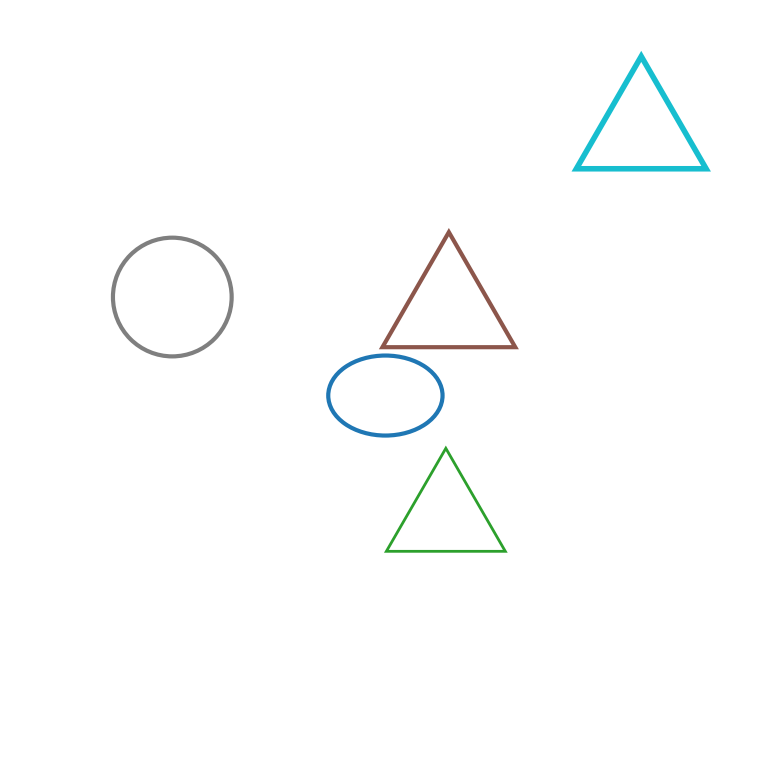[{"shape": "oval", "thickness": 1.5, "radius": 0.37, "center": [0.501, 0.486]}, {"shape": "triangle", "thickness": 1, "radius": 0.45, "center": [0.579, 0.329]}, {"shape": "triangle", "thickness": 1.5, "radius": 0.5, "center": [0.583, 0.599]}, {"shape": "circle", "thickness": 1.5, "radius": 0.39, "center": [0.224, 0.614]}, {"shape": "triangle", "thickness": 2, "radius": 0.49, "center": [0.833, 0.829]}]